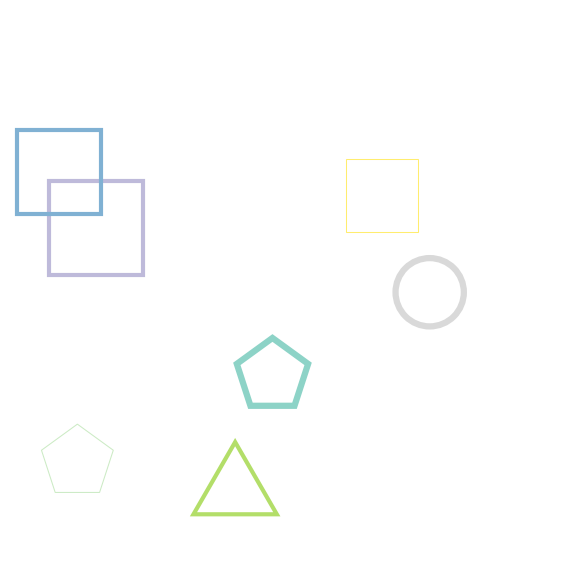[{"shape": "pentagon", "thickness": 3, "radius": 0.32, "center": [0.472, 0.349]}, {"shape": "square", "thickness": 2, "radius": 0.41, "center": [0.166, 0.604]}, {"shape": "square", "thickness": 2, "radius": 0.36, "center": [0.102, 0.701]}, {"shape": "triangle", "thickness": 2, "radius": 0.42, "center": [0.407, 0.15]}, {"shape": "circle", "thickness": 3, "radius": 0.3, "center": [0.744, 0.493]}, {"shape": "pentagon", "thickness": 0.5, "radius": 0.33, "center": [0.134, 0.199]}, {"shape": "square", "thickness": 0.5, "radius": 0.31, "center": [0.661, 0.661]}]